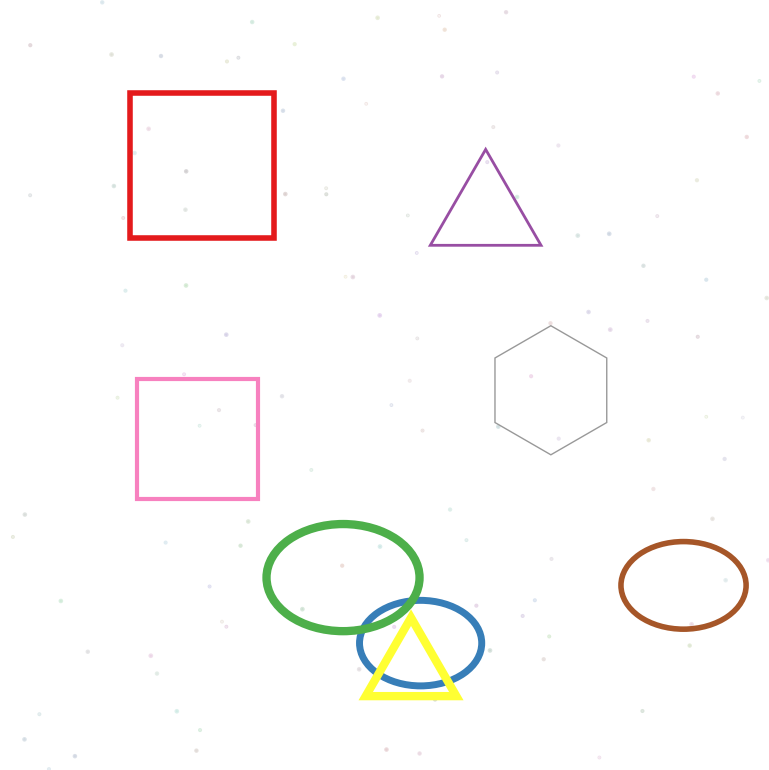[{"shape": "square", "thickness": 2, "radius": 0.47, "center": [0.262, 0.785]}, {"shape": "oval", "thickness": 2.5, "radius": 0.4, "center": [0.546, 0.165]}, {"shape": "oval", "thickness": 3, "radius": 0.5, "center": [0.445, 0.25]}, {"shape": "triangle", "thickness": 1, "radius": 0.42, "center": [0.631, 0.723]}, {"shape": "triangle", "thickness": 3, "radius": 0.34, "center": [0.534, 0.13]}, {"shape": "oval", "thickness": 2, "radius": 0.41, "center": [0.888, 0.24]}, {"shape": "square", "thickness": 1.5, "radius": 0.39, "center": [0.256, 0.43]}, {"shape": "hexagon", "thickness": 0.5, "radius": 0.42, "center": [0.715, 0.493]}]